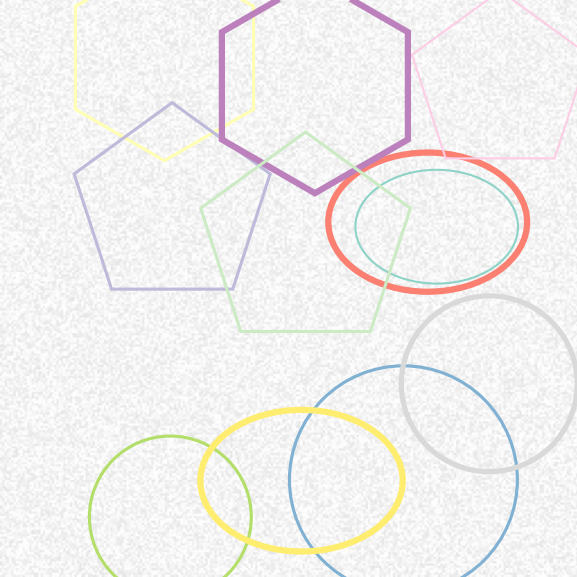[{"shape": "oval", "thickness": 1, "radius": 0.7, "center": [0.756, 0.607]}, {"shape": "hexagon", "thickness": 1.5, "radius": 0.89, "center": [0.285, 0.899]}, {"shape": "pentagon", "thickness": 1.5, "radius": 0.89, "center": [0.298, 0.643]}, {"shape": "oval", "thickness": 3, "radius": 0.86, "center": [0.741, 0.614]}, {"shape": "circle", "thickness": 1.5, "radius": 0.99, "center": [0.699, 0.168]}, {"shape": "circle", "thickness": 1.5, "radius": 0.7, "center": [0.295, 0.104]}, {"shape": "pentagon", "thickness": 1, "radius": 0.8, "center": [0.866, 0.855]}, {"shape": "circle", "thickness": 2.5, "radius": 0.76, "center": [0.847, 0.335]}, {"shape": "hexagon", "thickness": 3, "radius": 0.93, "center": [0.545, 0.851]}, {"shape": "pentagon", "thickness": 1.5, "radius": 0.95, "center": [0.529, 0.58]}, {"shape": "oval", "thickness": 3, "radius": 0.88, "center": [0.522, 0.167]}]